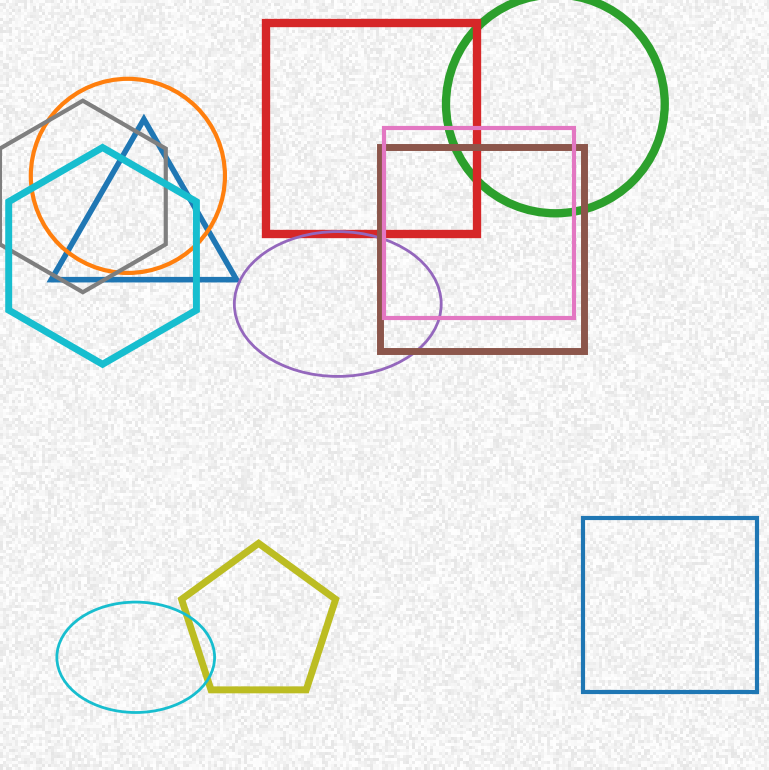[{"shape": "square", "thickness": 1.5, "radius": 0.57, "center": [0.87, 0.215]}, {"shape": "triangle", "thickness": 2, "radius": 0.69, "center": [0.187, 0.706]}, {"shape": "circle", "thickness": 1.5, "radius": 0.63, "center": [0.166, 0.772]}, {"shape": "circle", "thickness": 3, "radius": 0.71, "center": [0.721, 0.865]}, {"shape": "square", "thickness": 3, "radius": 0.68, "center": [0.483, 0.833]}, {"shape": "oval", "thickness": 1, "radius": 0.67, "center": [0.439, 0.605]}, {"shape": "square", "thickness": 2.5, "radius": 0.66, "center": [0.626, 0.677]}, {"shape": "square", "thickness": 1.5, "radius": 0.62, "center": [0.622, 0.711]}, {"shape": "hexagon", "thickness": 1.5, "radius": 0.62, "center": [0.108, 0.745]}, {"shape": "pentagon", "thickness": 2.5, "radius": 0.53, "center": [0.336, 0.189]}, {"shape": "hexagon", "thickness": 2.5, "radius": 0.7, "center": [0.133, 0.668]}, {"shape": "oval", "thickness": 1, "radius": 0.51, "center": [0.176, 0.146]}]